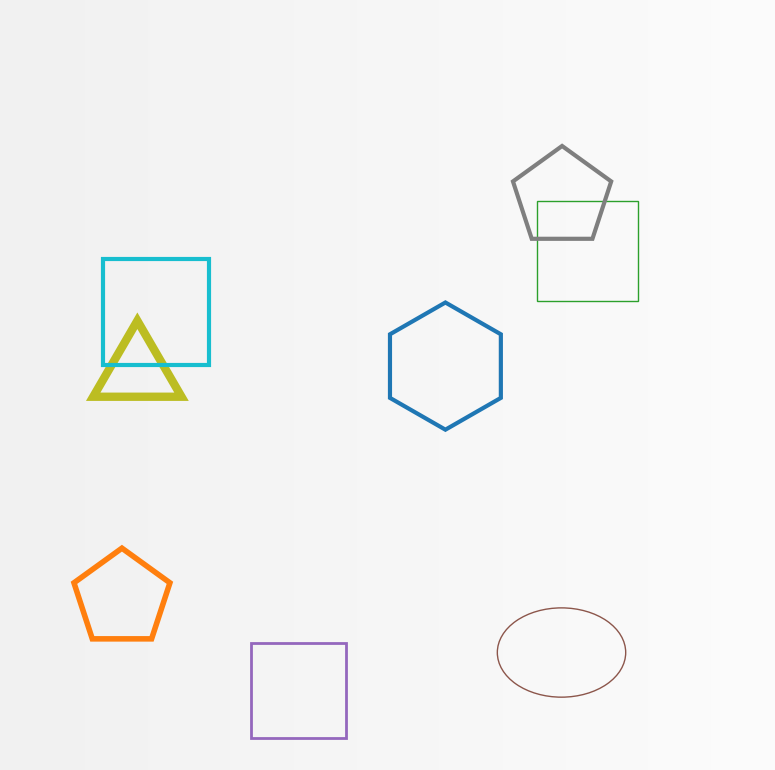[{"shape": "hexagon", "thickness": 1.5, "radius": 0.41, "center": [0.575, 0.525]}, {"shape": "pentagon", "thickness": 2, "radius": 0.33, "center": [0.157, 0.223]}, {"shape": "square", "thickness": 0.5, "radius": 0.33, "center": [0.758, 0.674]}, {"shape": "square", "thickness": 1, "radius": 0.31, "center": [0.385, 0.103]}, {"shape": "oval", "thickness": 0.5, "radius": 0.41, "center": [0.725, 0.153]}, {"shape": "pentagon", "thickness": 1.5, "radius": 0.33, "center": [0.725, 0.744]}, {"shape": "triangle", "thickness": 3, "radius": 0.33, "center": [0.177, 0.518]}, {"shape": "square", "thickness": 1.5, "radius": 0.34, "center": [0.201, 0.595]}]